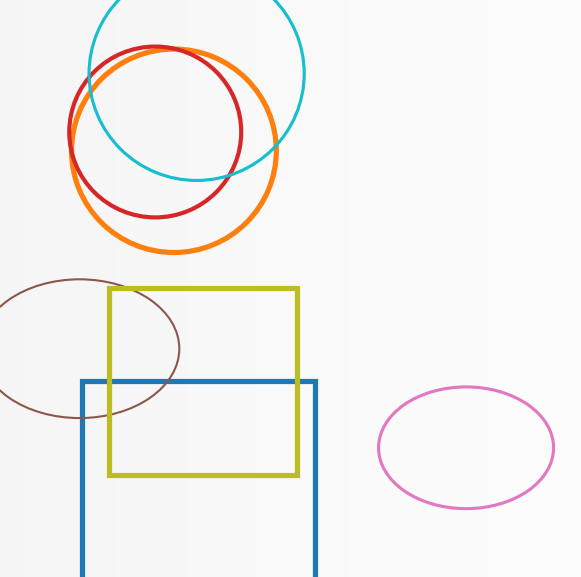[{"shape": "square", "thickness": 2.5, "radius": 1.0, "center": [0.342, 0.14]}, {"shape": "circle", "thickness": 2.5, "radius": 0.88, "center": [0.299, 0.738]}, {"shape": "circle", "thickness": 2, "radius": 0.74, "center": [0.267, 0.771]}, {"shape": "oval", "thickness": 1, "radius": 0.86, "center": [0.137, 0.395]}, {"shape": "oval", "thickness": 1.5, "radius": 0.75, "center": [0.802, 0.224]}, {"shape": "square", "thickness": 2.5, "radius": 0.81, "center": [0.349, 0.338]}, {"shape": "circle", "thickness": 1.5, "radius": 0.93, "center": [0.338, 0.872]}]